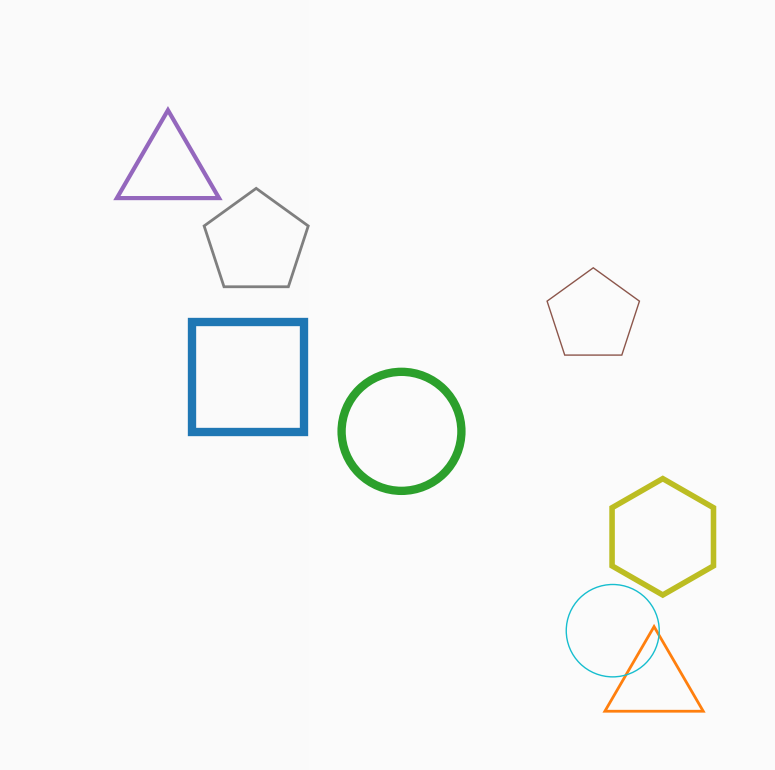[{"shape": "square", "thickness": 3, "radius": 0.36, "center": [0.32, 0.51]}, {"shape": "triangle", "thickness": 1, "radius": 0.37, "center": [0.844, 0.113]}, {"shape": "circle", "thickness": 3, "radius": 0.39, "center": [0.518, 0.44]}, {"shape": "triangle", "thickness": 1.5, "radius": 0.38, "center": [0.217, 0.781]}, {"shape": "pentagon", "thickness": 0.5, "radius": 0.31, "center": [0.766, 0.59]}, {"shape": "pentagon", "thickness": 1, "radius": 0.35, "center": [0.331, 0.685]}, {"shape": "hexagon", "thickness": 2, "radius": 0.38, "center": [0.855, 0.303]}, {"shape": "circle", "thickness": 0.5, "radius": 0.3, "center": [0.791, 0.181]}]